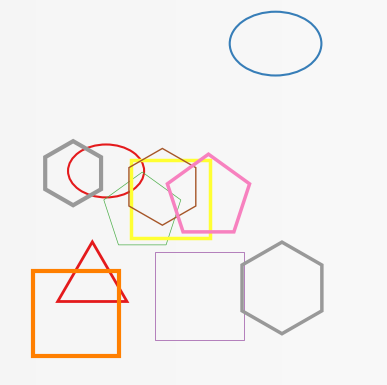[{"shape": "oval", "thickness": 1.5, "radius": 0.49, "center": [0.274, 0.556]}, {"shape": "triangle", "thickness": 2, "radius": 0.52, "center": [0.238, 0.269]}, {"shape": "oval", "thickness": 1.5, "radius": 0.59, "center": [0.711, 0.887]}, {"shape": "pentagon", "thickness": 0.5, "radius": 0.52, "center": [0.367, 0.448]}, {"shape": "square", "thickness": 0.5, "radius": 0.57, "center": [0.515, 0.231]}, {"shape": "square", "thickness": 3, "radius": 0.55, "center": [0.196, 0.186]}, {"shape": "square", "thickness": 2.5, "radius": 0.51, "center": [0.44, 0.483]}, {"shape": "hexagon", "thickness": 1, "radius": 0.5, "center": [0.419, 0.515]}, {"shape": "pentagon", "thickness": 2.5, "radius": 0.56, "center": [0.538, 0.488]}, {"shape": "hexagon", "thickness": 2.5, "radius": 0.59, "center": [0.728, 0.252]}, {"shape": "hexagon", "thickness": 3, "radius": 0.42, "center": [0.189, 0.55]}]